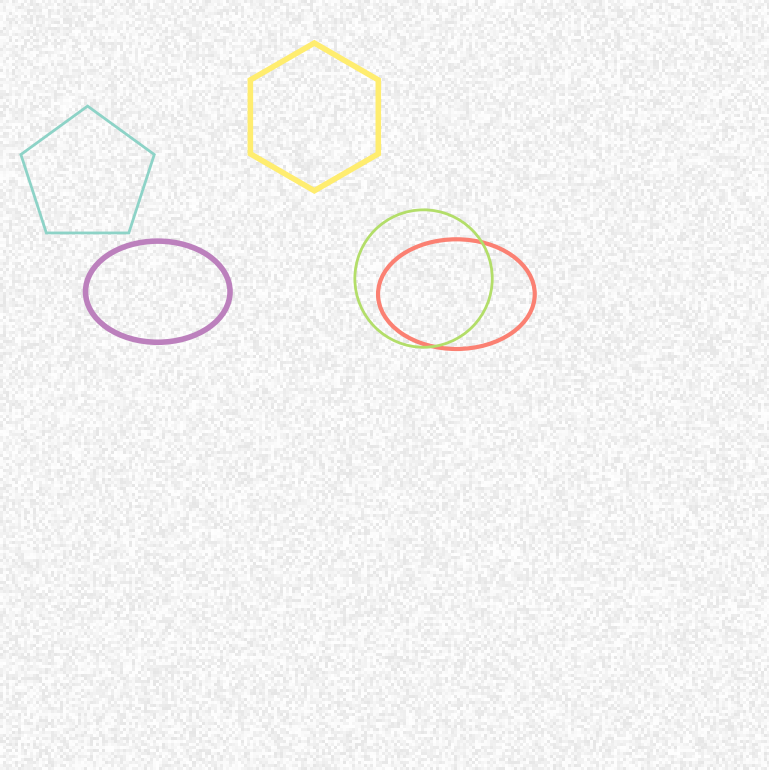[{"shape": "pentagon", "thickness": 1, "radius": 0.46, "center": [0.114, 0.771]}, {"shape": "oval", "thickness": 1.5, "radius": 0.51, "center": [0.593, 0.618]}, {"shape": "circle", "thickness": 1, "radius": 0.45, "center": [0.55, 0.638]}, {"shape": "oval", "thickness": 2, "radius": 0.47, "center": [0.205, 0.621]}, {"shape": "hexagon", "thickness": 2, "radius": 0.48, "center": [0.408, 0.848]}]